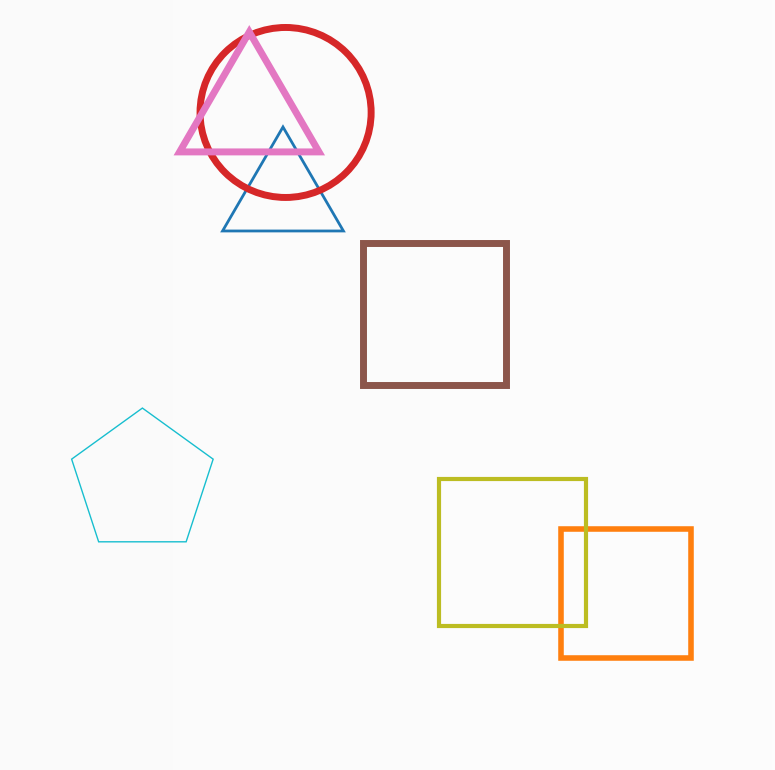[{"shape": "triangle", "thickness": 1, "radius": 0.45, "center": [0.365, 0.745]}, {"shape": "square", "thickness": 2, "radius": 0.42, "center": [0.808, 0.229]}, {"shape": "circle", "thickness": 2.5, "radius": 0.55, "center": [0.368, 0.854]}, {"shape": "square", "thickness": 2.5, "radius": 0.46, "center": [0.561, 0.592]}, {"shape": "triangle", "thickness": 2.5, "radius": 0.52, "center": [0.322, 0.855]}, {"shape": "square", "thickness": 1.5, "radius": 0.48, "center": [0.661, 0.283]}, {"shape": "pentagon", "thickness": 0.5, "radius": 0.48, "center": [0.184, 0.374]}]